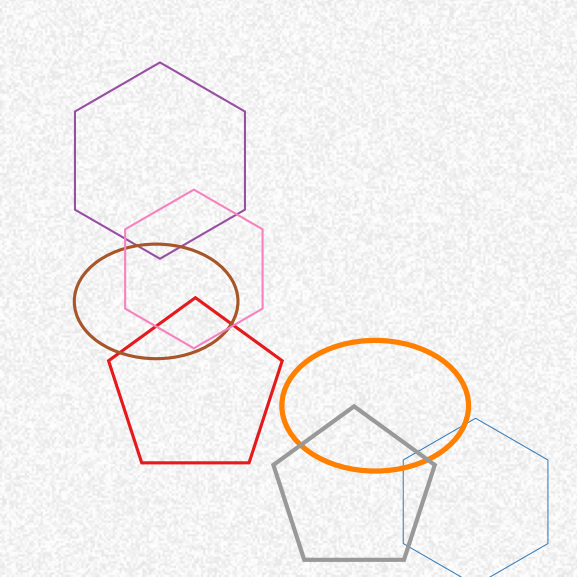[{"shape": "pentagon", "thickness": 1.5, "radius": 0.79, "center": [0.338, 0.326]}, {"shape": "hexagon", "thickness": 0.5, "radius": 0.72, "center": [0.824, 0.13]}, {"shape": "hexagon", "thickness": 1, "radius": 0.85, "center": [0.277, 0.721]}, {"shape": "oval", "thickness": 2.5, "radius": 0.81, "center": [0.65, 0.297]}, {"shape": "oval", "thickness": 1.5, "radius": 0.71, "center": [0.27, 0.477]}, {"shape": "hexagon", "thickness": 1, "radius": 0.69, "center": [0.336, 0.533]}, {"shape": "pentagon", "thickness": 2, "radius": 0.73, "center": [0.613, 0.149]}]